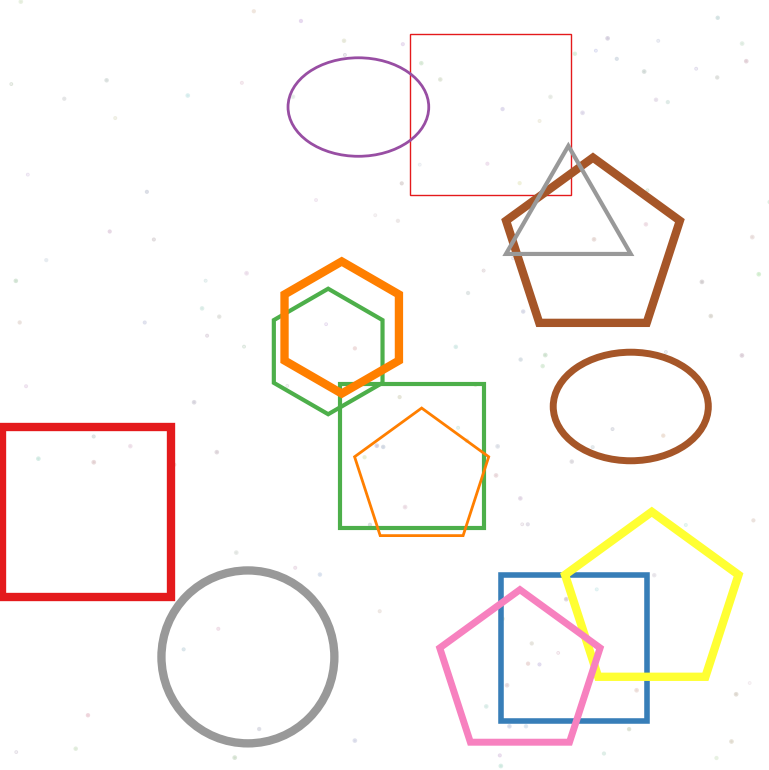[{"shape": "square", "thickness": 0.5, "radius": 0.52, "center": [0.638, 0.852]}, {"shape": "square", "thickness": 3, "radius": 0.55, "center": [0.112, 0.335]}, {"shape": "square", "thickness": 2, "radius": 0.47, "center": [0.746, 0.159]}, {"shape": "hexagon", "thickness": 1.5, "radius": 0.41, "center": [0.426, 0.544]}, {"shape": "square", "thickness": 1.5, "radius": 0.47, "center": [0.535, 0.407]}, {"shape": "oval", "thickness": 1, "radius": 0.46, "center": [0.465, 0.861]}, {"shape": "hexagon", "thickness": 3, "radius": 0.43, "center": [0.444, 0.575]}, {"shape": "pentagon", "thickness": 1, "radius": 0.46, "center": [0.548, 0.378]}, {"shape": "pentagon", "thickness": 3, "radius": 0.59, "center": [0.846, 0.217]}, {"shape": "pentagon", "thickness": 3, "radius": 0.59, "center": [0.77, 0.677]}, {"shape": "oval", "thickness": 2.5, "radius": 0.5, "center": [0.819, 0.472]}, {"shape": "pentagon", "thickness": 2.5, "radius": 0.55, "center": [0.675, 0.125]}, {"shape": "circle", "thickness": 3, "radius": 0.56, "center": [0.322, 0.147]}, {"shape": "triangle", "thickness": 1.5, "radius": 0.47, "center": [0.738, 0.717]}]